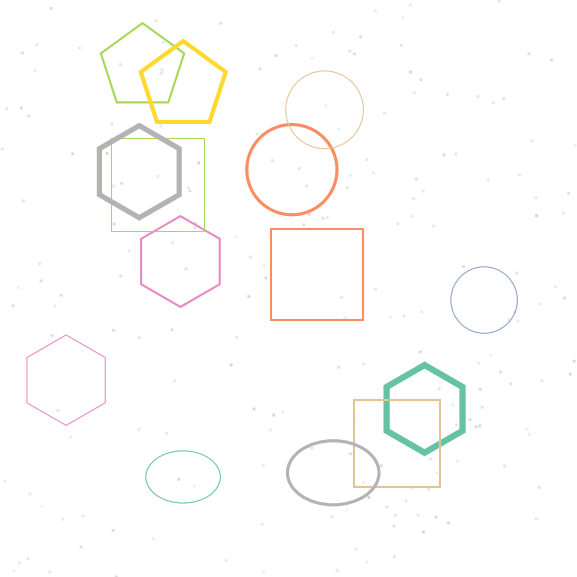[{"shape": "oval", "thickness": 0.5, "radius": 0.32, "center": [0.317, 0.173]}, {"shape": "hexagon", "thickness": 3, "radius": 0.38, "center": [0.735, 0.291]}, {"shape": "circle", "thickness": 1.5, "radius": 0.39, "center": [0.505, 0.705]}, {"shape": "square", "thickness": 1, "radius": 0.4, "center": [0.549, 0.524]}, {"shape": "circle", "thickness": 0.5, "radius": 0.29, "center": [0.838, 0.48]}, {"shape": "hexagon", "thickness": 1, "radius": 0.39, "center": [0.312, 0.546]}, {"shape": "hexagon", "thickness": 0.5, "radius": 0.39, "center": [0.114, 0.341]}, {"shape": "square", "thickness": 0.5, "radius": 0.4, "center": [0.273, 0.68]}, {"shape": "pentagon", "thickness": 1, "radius": 0.38, "center": [0.247, 0.883]}, {"shape": "pentagon", "thickness": 2, "radius": 0.39, "center": [0.317, 0.851]}, {"shape": "circle", "thickness": 0.5, "radius": 0.34, "center": [0.562, 0.809]}, {"shape": "square", "thickness": 1, "radius": 0.37, "center": [0.687, 0.231]}, {"shape": "hexagon", "thickness": 2.5, "radius": 0.4, "center": [0.241, 0.702]}, {"shape": "oval", "thickness": 1.5, "radius": 0.4, "center": [0.577, 0.18]}]